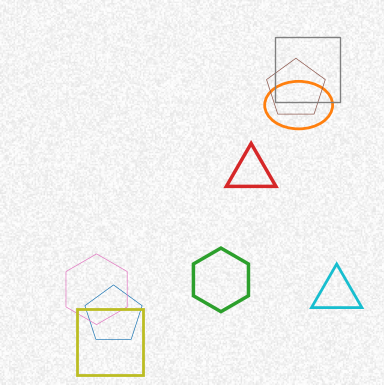[{"shape": "pentagon", "thickness": 0.5, "radius": 0.39, "center": [0.295, 0.182]}, {"shape": "oval", "thickness": 2, "radius": 0.44, "center": [0.776, 0.727]}, {"shape": "hexagon", "thickness": 2.5, "radius": 0.41, "center": [0.574, 0.273]}, {"shape": "triangle", "thickness": 2.5, "radius": 0.37, "center": [0.652, 0.553]}, {"shape": "pentagon", "thickness": 0.5, "radius": 0.4, "center": [0.769, 0.769]}, {"shape": "hexagon", "thickness": 0.5, "radius": 0.46, "center": [0.251, 0.249]}, {"shape": "square", "thickness": 1, "radius": 0.42, "center": [0.798, 0.819]}, {"shape": "square", "thickness": 2, "radius": 0.43, "center": [0.285, 0.112]}, {"shape": "triangle", "thickness": 2, "radius": 0.38, "center": [0.875, 0.239]}]